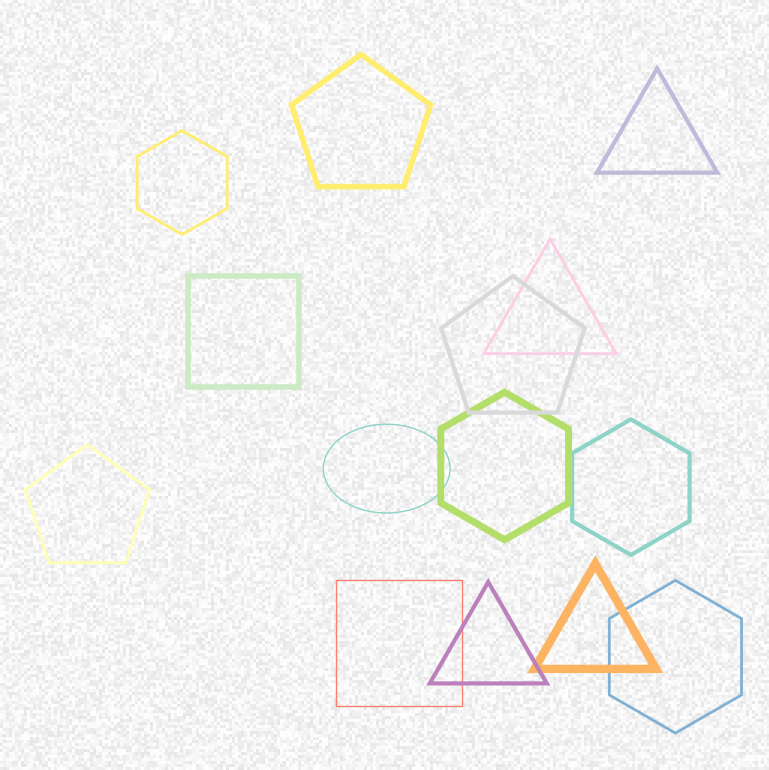[{"shape": "hexagon", "thickness": 1.5, "radius": 0.44, "center": [0.819, 0.367]}, {"shape": "oval", "thickness": 0.5, "radius": 0.41, "center": [0.502, 0.391]}, {"shape": "pentagon", "thickness": 1, "radius": 0.42, "center": [0.114, 0.338]}, {"shape": "triangle", "thickness": 1.5, "radius": 0.45, "center": [0.853, 0.821]}, {"shape": "square", "thickness": 0.5, "radius": 0.41, "center": [0.518, 0.165]}, {"shape": "hexagon", "thickness": 1, "radius": 0.5, "center": [0.877, 0.147]}, {"shape": "triangle", "thickness": 3, "radius": 0.46, "center": [0.773, 0.177]}, {"shape": "hexagon", "thickness": 2.5, "radius": 0.48, "center": [0.655, 0.395]}, {"shape": "triangle", "thickness": 1, "radius": 0.5, "center": [0.714, 0.59]}, {"shape": "pentagon", "thickness": 1.5, "radius": 0.49, "center": [0.666, 0.543]}, {"shape": "triangle", "thickness": 1.5, "radius": 0.44, "center": [0.634, 0.156]}, {"shape": "square", "thickness": 2, "radius": 0.36, "center": [0.317, 0.57]}, {"shape": "pentagon", "thickness": 2, "radius": 0.47, "center": [0.469, 0.834]}, {"shape": "hexagon", "thickness": 1, "radius": 0.34, "center": [0.237, 0.763]}]